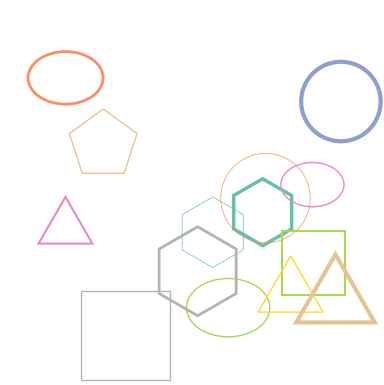[{"shape": "hexagon", "thickness": 2.5, "radius": 0.43, "center": [0.682, 0.449]}, {"shape": "hexagon", "thickness": 0.5, "radius": 0.46, "center": [0.553, 0.397]}, {"shape": "circle", "thickness": 0.5, "radius": 0.58, "center": [0.69, 0.485]}, {"shape": "oval", "thickness": 2, "radius": 0.49, "center": [0.17, 0.798]}, {"shape": "circle", "thickness": 3, "radius": 0.52, "center": [0.885, 0.736]}, {"shape": "oval", "thickness": 1, "radius": 0.41, "center": [0.811, 0.52]}, {"shape": "triangle", "thickness": 1.5, "radius": 0.4, "center": [0.17, 0.408]}, {"shape": "oval", "thickness": 1, "radius": 0.54, "center": [0.593, 0.201]}, {"shape": "square", "thickness": 1.5, "radius": 0.41, "center": [0.814, 0.318]}, {"shape": "triangle", "thickness": 1, "radius": 0.49, "center": [0.755, 0.238]}, {"shape": "pentagon", "thickness": 1, "radius": 0.46, "center": [0.268, 0.624]}, {"shape": "triangle", "thickness": 3, "radius": 0.59, "center": [0.871, 0.221]}, {"shape": "square", "thickness": 1, "radius": 0.58, "center": [0.325, 0.13]}, {"shape": "hexagon", "thickness": 2, "radius": 0.58, "center": [0.513, 0.295]}]